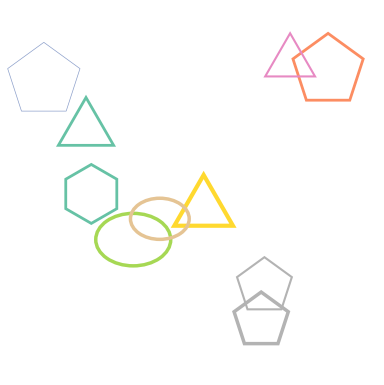[{"shape": "triangle", "thickness": 2, "radius": 0.41, "center": [0.223, 0.664]}, {"shape": "hexagon", "thickness": 2, "radius": 0.38, "center": [0.237, 0.496]}, {"shape": "pentagon", "thickness": 2, "radius": 0.48, "center": [0.852, 0.817]}, {"shape": "pentagon", "thickness": 0.5, "radius": 0.49, "center": [0.114, 0.791]}, {"shape": "triangle", "thickness": 1.5, "radius": 0.37, "center": [0.754, 0.839]}, {"shape": "oval", "thickness": 2.5, "radius": 0.49, "center": [0.346, 0.378]}, {"shape": "triangle", "thickness": 3, "radius": 0.44, "center": [0.529, 0.458]}, {"shape": "oval", "thickness": 2.5, "radius": 0.38, "center": [0.415, 0.432]}, {"shape": "pentagon", "thickness": 1.5, "radius": 0.37, "center": [0.687, 0.257]}, {"shape": "pentagon", "thickness": 2.5, "radius": 0.37, "center": [0.678, 0.167]}]